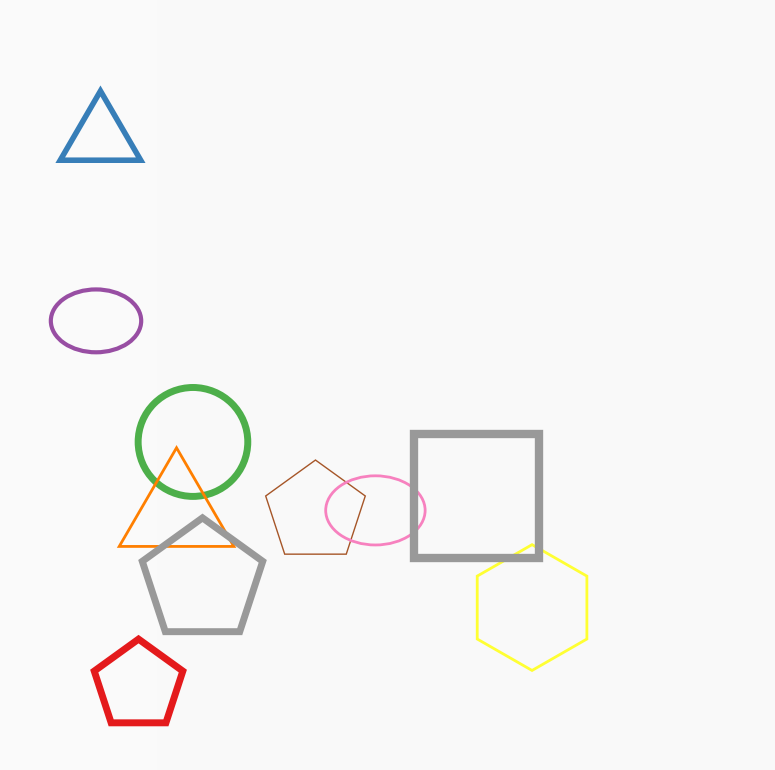[{"shape": "pentagon", "thickness": 2.5, "radius": 0.3, "center": [0.179, 0.11]}, {"shape": "triangle", "thickness": 2, "radius": 0.3, "center": [0.13, 0.822]}, {"shape": "circle", "thickness": 2.5, "radius": 0.35, "center": [0.249, 0.426]}, {"shape": "oval", "thickness": 1.5, "radius": 0.29, "center": [0.124, 0.583]}, {"shape": "triangle", "thickness": 1, "radius": 0.43, "center": [0.228, 0.333]}, {"shape": "hexagon", "thickness": 1, "radius": 0.41, "center": [0.687, 0.211]}, {"shape": "pentagon", "thickness": 0.5, "radius": 0.34, "center": [0.407, 0.335]}, {"shape": "oval", "thickness": 1, "radius": 0.32, "center": [0.484, 0.337]}, {"shape": "square", "thickness": 3, "radius": 0.4, "center": [0.615, 0.356]}, {"shape": "pentagon", "thickness": 2.5, "radius": 0.41, "center": [0.261, 0.246]}]